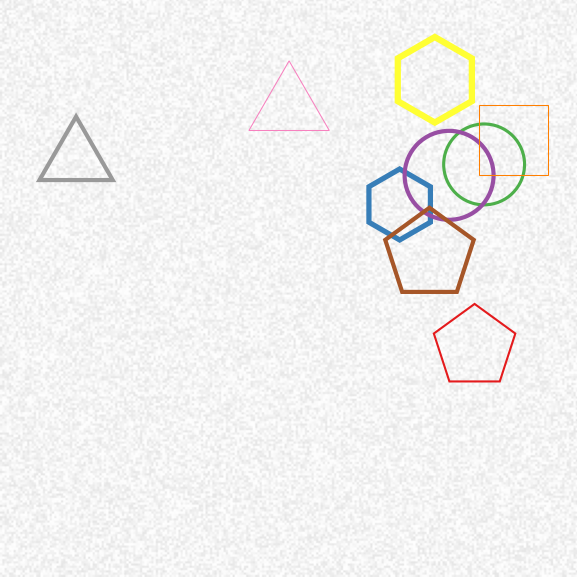[{"shape": "pentagon", "thickness": 1, "radius": 0.37, "center": [0.822, 0.399]}, {"shape": "hexagon", "thickness": 2.5, "radius": 0.31, "center": [0.692, 0.645]}, {"shape": "circle", "thickness": 1.5, "radius": 0.35, "center": [0.838, 0.714]}, {"shape": "circle", "thickness": 2, "radius": 0.39, "center": [0.778, 0.696]}, {"shape": "square", "thickness": 0.5, "radius": 0.3, "center": [0.889, 0.757]}, {"shape": "hexagon", "thickness": 3, "radius": 0.37, "center": [0.753, 0.861]}, {"shape": "pentagon", "thickness": 2, "radius": 0.4, "center": [0.744, 0.559]}, {"shape": "triangle", "thickness": 0.5, "radius": 0.4, "center": [0.501, 0.813]}, {"shape": "triangle", "thickness": 2, "radius": 0.37, "center": [0.132, 0.724]}]